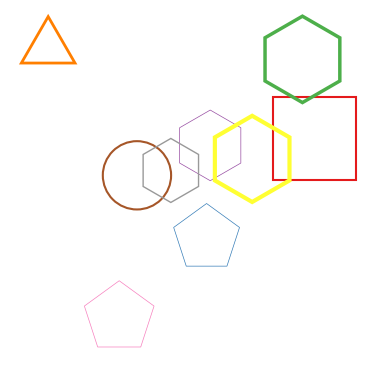[{"shape": "square", "thickness": 1.5, "radius": 0.54, "center": [0.817, 0.64]}, {"shape": "pentagon", "thickness": 0.5, "radius": 0.45, "center": [0.537, 0.381]}, {"shape": "hexagon", "thickness": 2.5, "radius": 0.56, "center": [0.786, 0.846]}, {"shape": "hexagon", "thickness": 0.5, "radius": 0.46, "center": [0.546, 0.622]}, {"shape": "triangle", "thickness": 2, "radius": 0.4, "center": [0.125, 0.876]}, {"shape": "hexagon", "thickness": 3, "radius": 0.56, "center": [0.655, 0.587]}, {"shape": "circle", "thickness": 1.5, "radius": 0.44, "center": [0.356, 0.545]}, {"shape": "pentagon", "thickness": 0.5, "radius": 0.48, "center": [0.31, 0.176]}, {"shape": "hexagon", "thickness": 1, "radius": 0.42, "center": [0.444, 0.557]}]